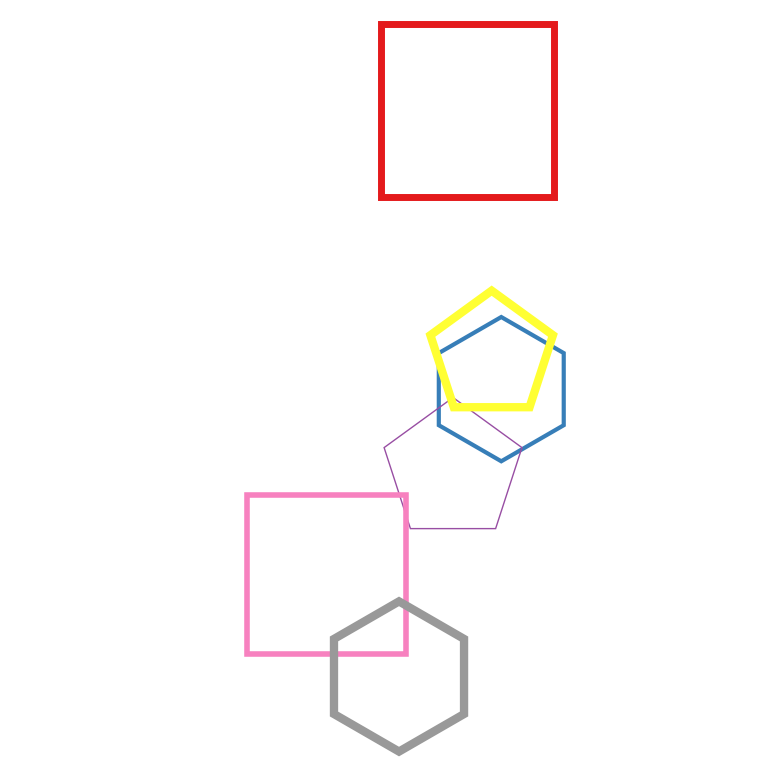[{"shape": "square", "thickness": 2.5, "radius": 0.56, "center": [0.608, 0.857]}, {"shape": "hexagon", "thickness": 1.5, "radius": 0.47, "center": [0.651, 0.495]}, {"shape": "pentagon", "thickness": 0.5, "radius": 0.47, "center": [0.588, 0.39]}, {"shape": "pentagon", "thickness": 3, "radius": 0.42, "center": [0.639, 0.539]}, {"shape": "square", "thickness": 2, "radius": 0.52, "center": [0.424, 0.254]}, {"shape": "hexagon", "thickness": 3, "radius": 0.49, "center": [0.518, 0.121]}]